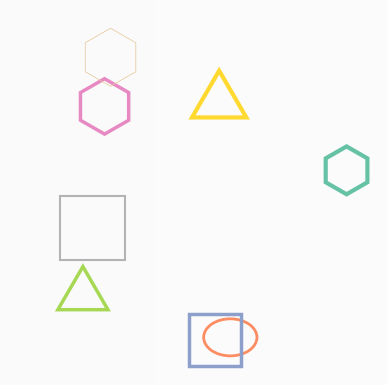[{"shape": "hexagon", "thickness": 3, "radius": 0.31, "center": [0.894, 0.558]}, {"shape": "oval", "thickness": 2, "radius": 0.34, "center": [0.594, 0.124]}, {"shape": "square", "thickness": 2.5, "radius": 0.34, "center": [0.554, 0.116]}, {"shape": "hexagon", "thickness": 2.5, "radius": 0.36, "center": [0.27, 0.724]}, {"shape": "triangle", "thickness": 2.5, "radius": 0.37, "center": [0.214, 0.233]}, {"shape": "triangle", "thickness": 3, "radius": 0.4, "center": [0.566, 0.735]}, {"shape": "hexagon", "thickness": 0.5, "radius": 0.38, "center": [0.285, 0.851]}, {"shape": "square", "thickness": 1.5, "radius": 0.42, "center": [0.238, 0.409]}]